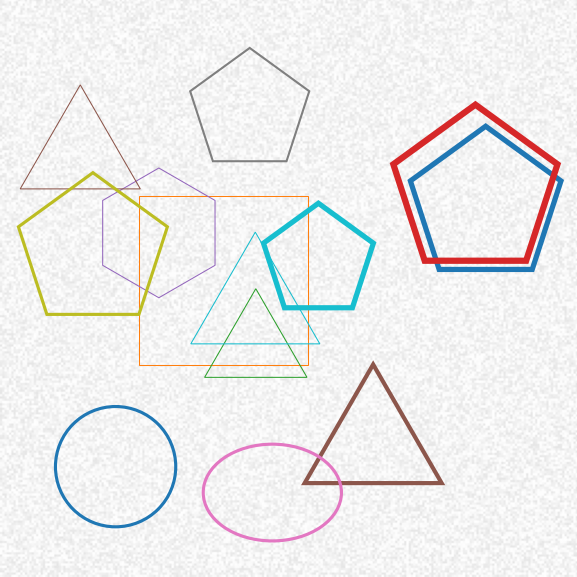[{"shape": "pentagon", "thickness": 2.5, "radius": 0.69, "center": [0.841, 0.643]}, {"shape": "circle", "thickness": 1.5, "radius": 0.52, "center": [0.2, 0.191]}, {"shape": "square", "thickness": 0.5, "radius": 0.73, "center": [0.387, 0.514]}, {"shape": "triangle", "thickness": 0.5, "radius": 0.51, "center": [0.443, 0.397]}, {"shape": "pentagon", "thickness": 3, "radius": 0.75, "center": [0.823, 0.669]}, {"shape": "hexagon", "thickness": 0.5, "radius": 0.56, "center": [0.275, 0.596]}, {"shape": "triangle", "thickness": 2, "radius": 0.68, "center": [0.646, 0.231]}, {"shape": "triangle", "thickness": 0.5, "radius": 0.6, "center": [0.139, 0.732]}, {"shape": "oval", "thickness": 1.5, "radius": 0.6, "center": [0.472, 0.146]}, {"shape": "pentagon", "thickness": 1, "radius": 0.54, "center": [0.432, 0.808]}, {"shape": "pentagon", "thickness": 1.5, "radius": 0.68, "center": [0.161, 0.564]}, {"shape": "triangle", "thickness": 0.5, "radius": 0.64, "center": [0.442, 0.468]}, {"shape": "pentagon", "thickness": 2.5, "radius": 0.5, "center": [0.551, 0.547]}]